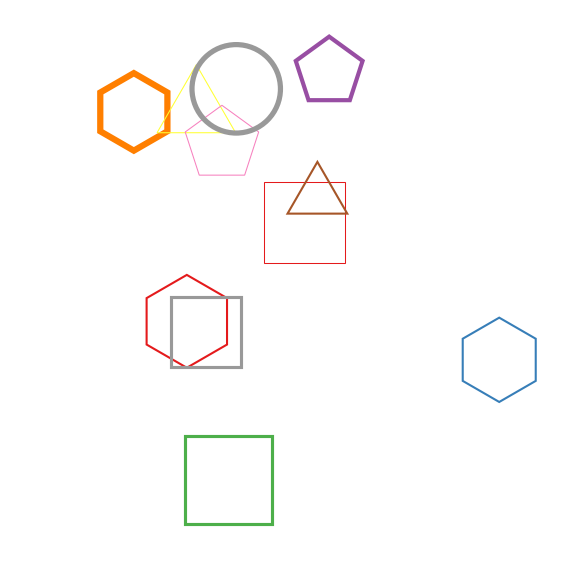[{"shape": "hexagon", "thickness": 1, "radius": 0.4, "center": [0.323, 0.443]}, {"shape": "square", "thickness": 0.5, "radius": 0.35, "center": [0.528, 0.614]}, {"shape": "hexagon", "thickness": 1, "radius": 0.36, "center": [0.864, 0.376]}, {"shape": "square", "thickness": 1.5, "radius": 0.38, "center": [0.396, 0.167]}, {"shape": "pentagon", "thickness": 2, "radius": 0.3, "center": [0.57, 0.875]}, {"shape": "hexagon", "thickness": 3, "radius": 0.34, "center": [0.232, 0.805]}, {"shape": "triangle", "thickness": 0.5, "radius": 0.39, "center": [0.34, 0.809]}, {"shape": "triangle", "thickness": 1, "radius": 0.3, "center": [0.55, 0.659]}, {"shape": "pentagon", "thickness": 0.5, "radius": 0.33, "center": [0.384, 0.75]}, {"shape": "square", "thickness": 1.5, "radius": 0.3, "center": [0.356, 0.424]}, {"shape": "circle", "thickness": 2.5, "radius": 0.38, "center": [0.409, 0.845]}]